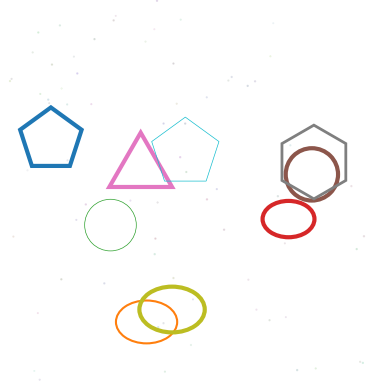[{"shape": "pentagon", "thickness": 3, "radius": 0.42, "center": [0.132, 0.637]}, {"shape": "oval", "thickness": 1.5, "radius": 0.4, "center": [0.381, 0.164]}, {"shape": "circle", "thickness": 0.5, "radius": 0.34, "center": [0.287, 0.415]}, {"shape": "oval", "thickness": 3, "radius": 0.34, "center": [0.749, 0.431]}, {"shape": "circle", "thickness": 3, "radius": 0.34, "center": [0.81, 0.547]}, {"shape": "triangle", "thickness": 3, "radius": 0.47, "center": [0.365, 0.561]}, {"shape": "hexagon", "thickness": 2, "radius": 0.48, "center": [0.815, 0.579]}, {"shape": "oval", "thickness": 3, "radius": 0.42, "center": [0.447, 0.196]}, {"shape": "pentagon", "thickness": 0.5, "radius": 0.46, "center": [0.481, 0.604]}]